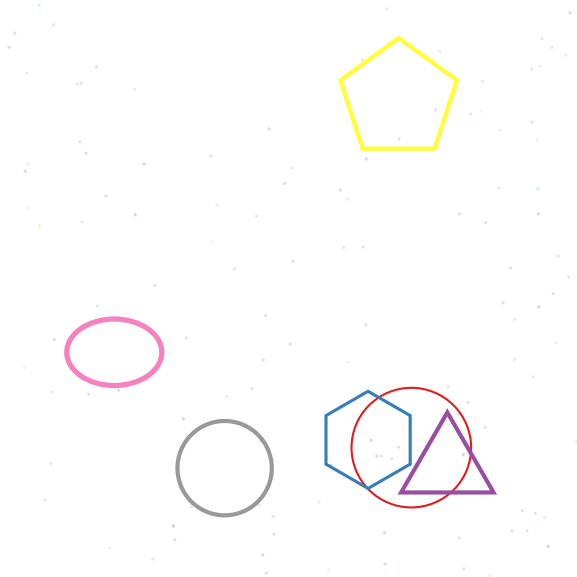[{"shape": "circle", "thickness": 1, "radius": 0.52, "center": [0.712, 0.224]}, {"shape": "hexagon", "thickness": 1.5, "radius": 0.42, "center": [0.637, 0.237]}, {"shape": "triangle", "thickness": 2, "radius": 0.46, "center": [0.775, 0.193]}, {"shape": "pentagon", "thickness": 2, "radius": 0.53, "center": [0.69, 0.827]}, {"shape": "oval", "thickness": 2.5, "radius": 0.41, "center": [0.198, 0.389]}, {"shape": "circle", "thickness": 2, "radius": 0.41, "center": [0.389, 0.188]}]